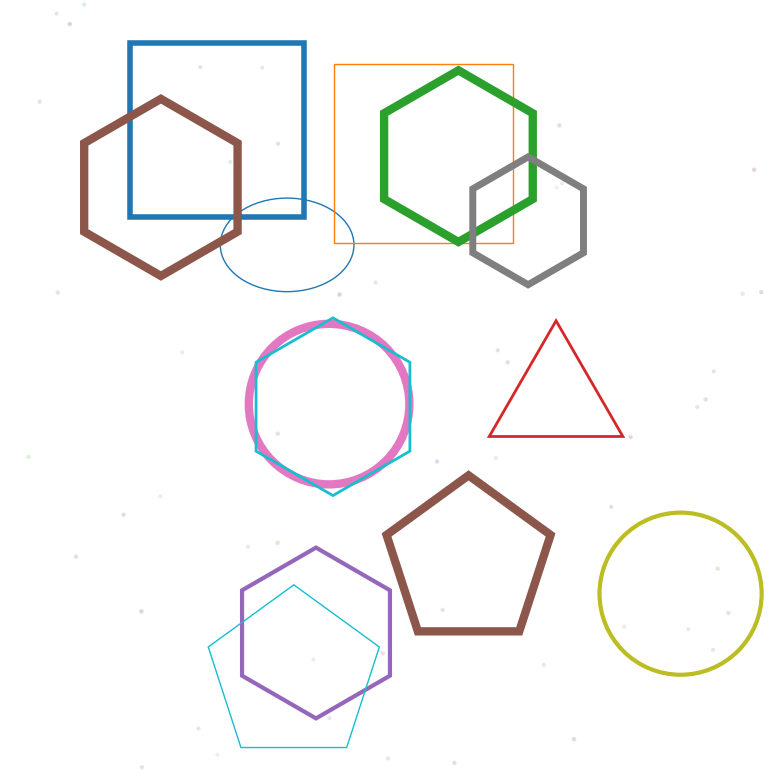[{"shape": "square", "thickness": 2, "radius": 0.56, "center": [0.282, 0.831]}, {"shape": "oval", "thickness": 0.5, "radius": 0.43, "center": [0.373, 0.682]}, {"shape": "square", "thickness": 0.5, "radius": 0.58, "center": [0.549, 0.801]}, {"shape": "hexagon", "thickness": 3, "radius": 0.56, "center": [0.595, 0.797]}, {"shape": "triangle", "thickness": 1, "radius": 0.5, "center": [0.722, 0.483]}, {"shape": "hexagon", "thickness": 1.5, "radius": 0.55, "center": [0.41, 0.178]}, {"shape": "pentagon", "thickness": 3, "radius": 0.56, "center": [0.609, 0.271]}, {"shape": "hexagon", "thickness": 3, "radius": 0.58, "center": [0.209, 0.757]}, {"shape": "circle", "thickness": 3, "radius": 0.52, "center": [0.427, 0.475]}, {"shape": "hexagon", "thickness": 2.5, "radius": 0.42, "center": [0.686, 0.713]}, {"shape": "circle", "thickness": 1.5, "radius": 0.53, "center": [0.884, 0.229]}, {"shape": "pentagon", "thickness": 0.5, "radius": 0.58, "center": [0.382, 0.124]}, {"shape": "hexagon", "thickness": 1, "radius": 0.58, "center": [0.432, 0.472]}]